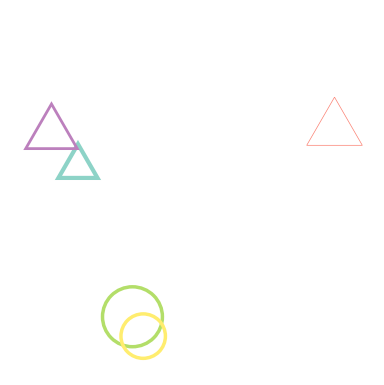[{"shape": "triangle", "thickness": 3, "radius": 0.29, "center": [0.202, 0.567]}, {"shape": "triangle", "thickness": 0.5, "radius": 0.42, "center": [0.869, 0.664]}, {"shape": "circle", "thickness": 2.5, "radius": 0.39, "center": [0.344, 0.177]}, {"shape": "triangle", "thickness": 2, "radius": 0.39, "center": [0.134, 0.653]}, {"shape": "circle", "thickness": 2.5, "radius": 0.29, "center": [0.372, 0.127]}]